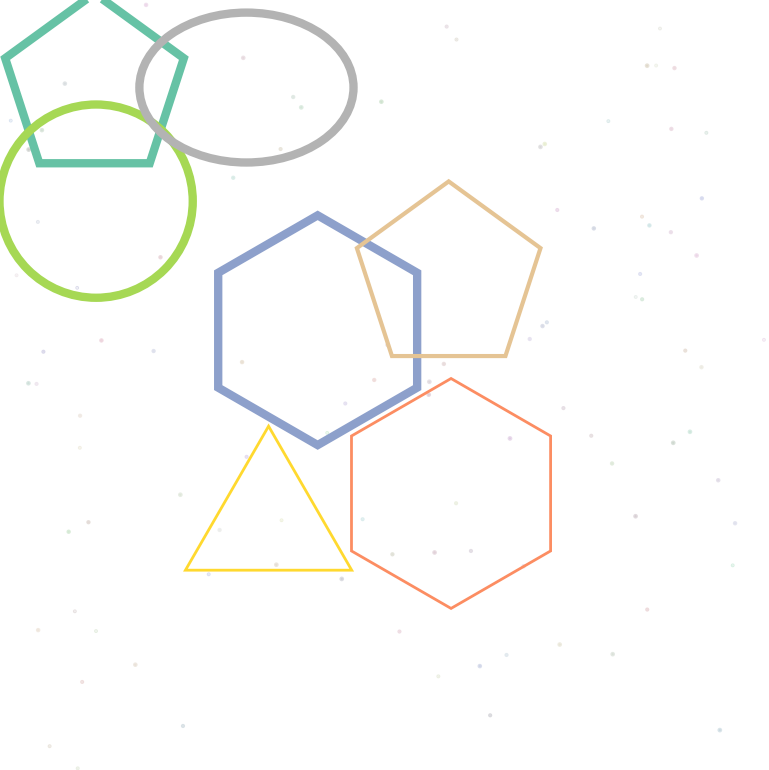[{"shape": "pentagon", "thickness": 3, "radius": 0.61, "center": [0.123, 0.887]}, {"shape": "hexagon", "thickness": 1, "radius": 0.75, "center": [0.586, 0.359]}, {"shape": "hexagon", "thickness": 3, "radius": 0.75, "center": [0.413, 0.571]}, {"shape": "circle", "thickness": 3, "radius": 0.63, "center": [0.125, 0.739]}, {"shape": "triangle", "thickness": 1, "radius": 0.62, "center": [0.349, 0.322]}, {"shape": "pentagon", "thickness": 1.5, "radius": 0.63, "center": [0.583, 0.639]}, {"shape": "oval", "thickness": 3, "radius": 0.7, "center": [0.32, 0.886]}]